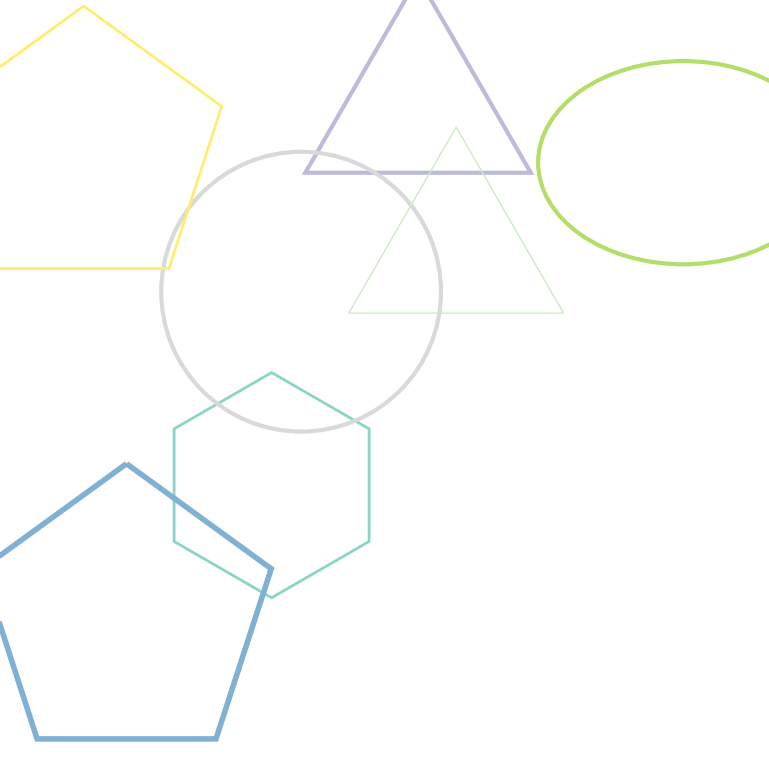[{"shape": "hexagon", "thickness": 1, "radius": 0.73, "center": [0.353, 0.37]}, {"shape": "triangle", "thickness": 1.5, "radius": 0.85, "center": [0.543, 0.86]}, {"shape": "pentagon", "thickness": 2, "radius": 0.99, "center": [0.164, 0.2]}, {"shape": "oval", "thickness": 1.5, "radius": 0.94, "center": [0.887, 0.789]}, {"shape": "circle", "thickness": 1.5, "radius": 0.91, "center": [0.391, 0.621]}, {"shape": "triangle", "thickness": 0.5, "radius": 0.81, "center": [0.592, 0.674]}, {"shape": "pentagon", "thickness": 1, "radius": 0.94, "center": [0.109, 0.804]}]